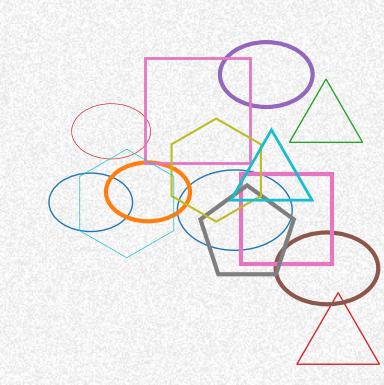[{"shape": "oval", "thickness": 1, "radius": 0.54, "center": [0.236, 0.475]}, {"shape": "oval", "thickness": 1, "radius": 0.75, "center": [0.61, 0.454]}, {"shape": "oval", "thickness": 3, "radius": 0.55, "center": [0.384, 0.502]}, {"shape": "triangle", "thickness": 1, "radius": 0.55, "center": [0.847, 0.685]}, {"shape": "triangle", "thickness": 1, "radius": 0.62, "center": [0.878, 0.116]}, {"shape": "oval", "thickness": 0.5, "radius": 0.51, "center": [0.289, 0.659]}, {"shape": "oval", "thickness": 3, "radius": 0.6, "center": [0.692, 0.806]}, {"shape": "oval", "thickness": 3, "radius": 0.67, "center": [0.849, 0.303]}, {"shape": "square", "thickness": 2, "radius": 0.68, "center": [0.512, 0.713]}, {"shape": "square", "thickness": 3, "radius": 0.59, "center": [0.744, 0.43]}, {"shape": "pentagon", "thickness": 3, "radius": 0.64, "center": [0.642, 0.391]}, {"shape": "hexagon", "thickness": 1.5, "radius": 0.67, "center": [0.562, 0.558]}, {"shape": "triangle", "thickness": 2, "radius": 0.61, "center": [0.705, 0.541]}, {"shape": "hexagon", "thickness": 0.5, "radius": 0.7, "center": [0.329, 0.472]}]